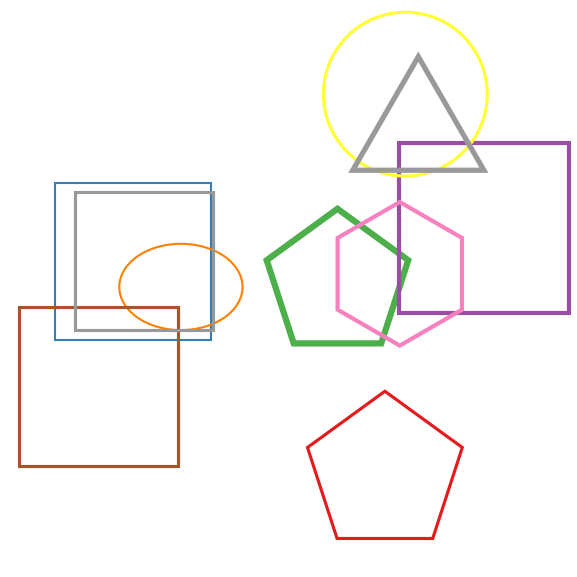[{"shape": "pentagon", "thickness": 1.5, "radius": 0.7, "center": [0.666, 0.181]}, {"shape": "square", "thickness": 1, "radius": 0.68, "center": [0.23, 0.546]}, {"shape": "pentagon", "thickness": 3, "radius": 0.64, "center": [0.584, 0.509]}, {"shape": "square", "thickness": 2, "radius": 0.74, "center": [0.838, 0.604]}, {"shape": "oval", "thickness": 1, "radius": 0.53, "center": [0.313, 0.502]}, {"shape": "circle", "thickness": 1.5, "radius": 0.71, "center": [0.702, 0.836]}, {"shape": "square", "thickness": 1.5, "radius": 0.69, "center": [0.171, 0.33]}, {"shape": "hexagon", "thickness": 2, "radius": 0.62, "center": [0.692, 0.525]}, {"shape": "triangle", "thickness": 2.5, "radius": 0.66, "center": [0.724, 0.77]}, {"shape": "square", "thickness": 1.5, "radius": 0.6, "center": [0.25, 0.548]}]